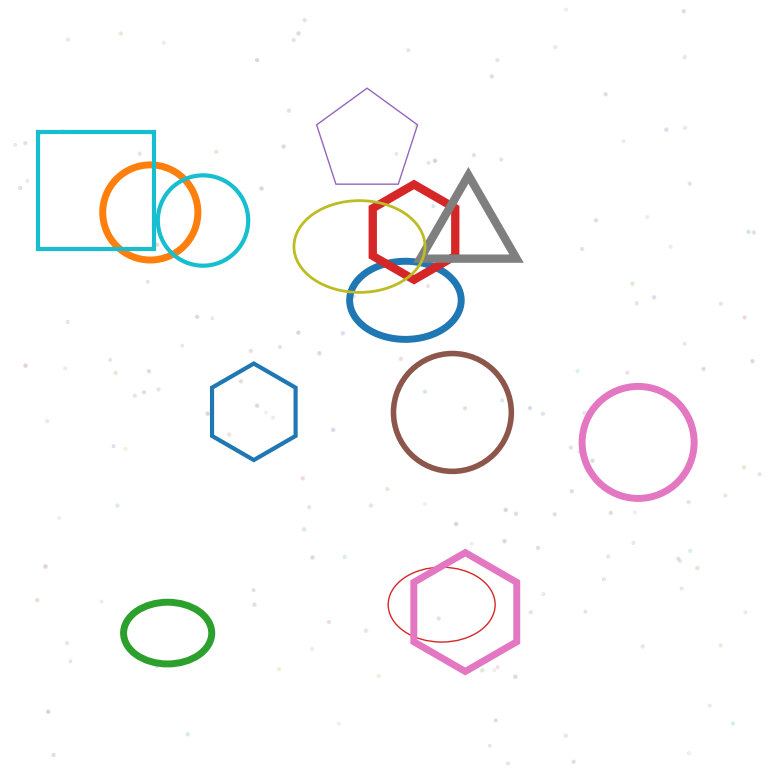[{"shape": "hexagon", "thickness": 1.5, "radius": 0.31, "center": [0.33, 0.465]}, {"shape": "oval", "thickness": 2.5, "radius": 0.36, "center": [0.527, 0.61]}, {"shape": "circle", "thickness": 2.5, "radius": 0.31, "center": [0.195, 0.724]}, {"shape": "oval", "thickness": 2.5, "radius": 0.29, "center": [0.218, 0.178]}, {"shape": "oval", "thickness": 0.5, "radius": 0.35, "center": [0.574, 0.215]}, {"shape": "hexagon", "thickness": 3, "radius": 0.31, "center": [0.538, 0.699]}, {"shape": "pentagon", "thickness": 0.5, "radius": 0.34, "center": [0.477, 0.817]}, {"shape": "circle", "thickness": 2, "radius": 0.38, "center": [0.588, 0.464]}, {"shape": "hexagon", "thickness": 2.5, "radius": 0.39, "center": [0.604, 0.205]}, {"shape": "circle", "thickness": 2.5, "radius": 0.36, "center": [0.829, 0.425]}, {"shape": "triangle", "thickness": 3, "radius": 0.36, "center": [0.608, 0.7]}, {"shape": "oval", "thickness": 1, "radius": 0.43, "center": [0.467, 0.68]}, {"shape": "circle", "thickness": 1.5, "radius": 0.29, "center": [0.264, 0.714]}, {"shape": "square", "thickness": 1.5, "radius": 0.38, "center": [0.125, 0.752]}]